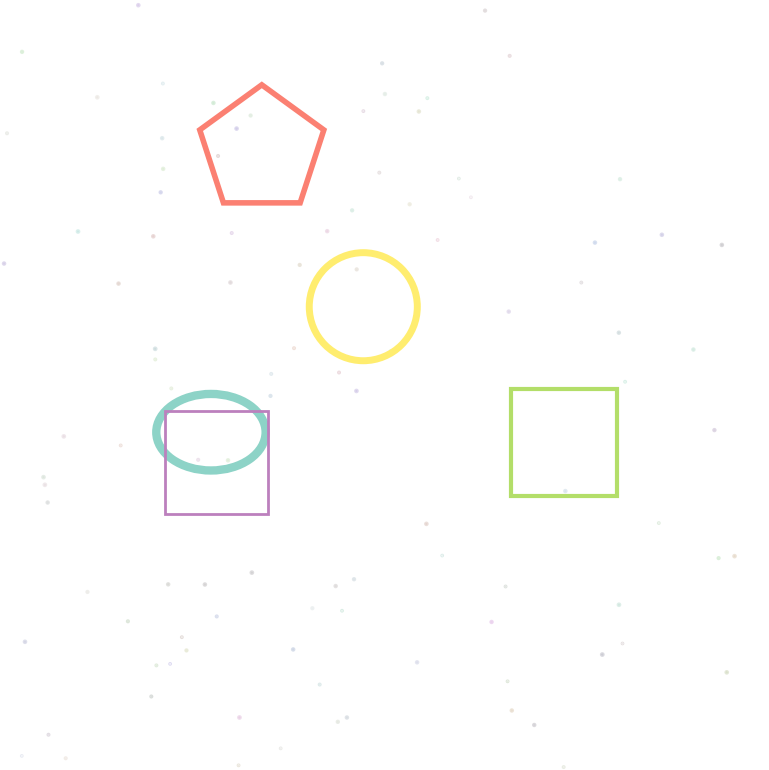[{"shape": "oval", "thickness": 3, "radius": 0.35, "center": [0.274, 0.439]}, {"shape": "pentagon", "thickness": 2, "radius": 0.42, "center": [0.34, 0.805]}, {"shape": "square", "thickness": 1.5, "radius": 0.34, "center": [0.733, 0.425]}, {"shape": "square", "thickness": 1, "radius": 0.34, "center": [0.281, 0.399]}, {"shape": "circle", "thickness": 2.5, "radius": 0.35, "center": [0.472, 0.602]}]